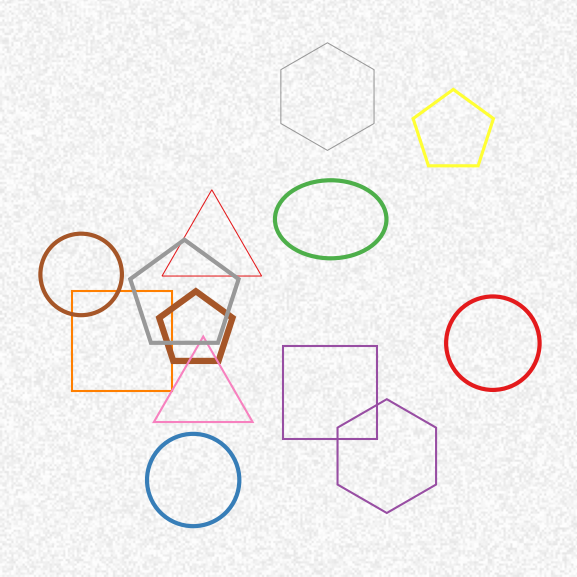[{"shape": "circle", "thickness": 2, "radius": 0.4, "center": [0.853, 0.405]}, {"shape": "triangle", "thickness": 0.5, "radius": 0.5, "center": [0.367, 0.571]}, {"shape": "circle", "thickness": 2, "radius": 0.4, "center": [0.334, 0.168]}, {"shape": "oval", "thickness": 2, "radius": 0.48, "center": [0.573, 0.619]}, {"shape": "hexagon", "thickness": 1, "radius": 0.49, "center": [0.67, 0.209]}, {"shape": "square", "thickness": 1, "radius": 0.41, "center": [0.572, 0.319]}, {"shape": "square", "thickness": 1, "radius": 0.43, "center": [0.211, 0.408]}, {"shape": "pentagon", "thickness": 1.5, "radius": 0.37, "center": [0.785, 0.771]}, {"shape": "pentagon", "thickness": 3, "radius": 0.33, "center": [0.339, 0.428]}, {"shape": "circle", "thickness": 2, "radius": 0.35, "center": [0.141, 0.524]}, {"shape": "triangle", "thickness": 1, "radius": 0.49, "center": [0.352, 0.318]}, {"shape": "hexagon", "thickness": 0.5, "radius": 0.47, "center": [0.567, 0.832]}, {"shape": "pentagon", "thickness": 2, "radius": 0.49, "center": [0.319, 0.485]}]